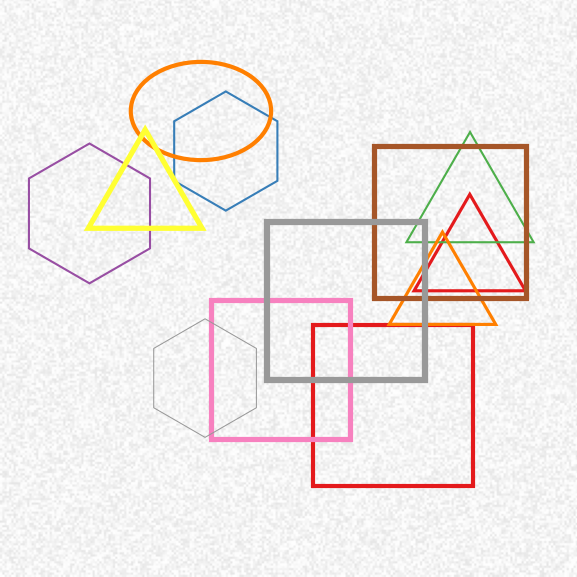[{"shape": "triangle", "thickness": 1.5, "radius": 0.56, "center": [0.813, 0.551]}, {"shape": "square", "thickness": 2, "radius": 0.69, "center": [0.68, 0.297]}, {"shape": "hexagon", "thickness": 1, "radius": 0.52, "center": [0.391, 0.738]}, {"shape": "triangle", "thickness": 1, "radius": 0.64, "center": [0.814, 0.643]}, {"shape": "hexagon", "thickness": 1, "radius": 0.61, "center": [0.155, 0.63]}, {"shape": "oval", "thickness": 2, "radius": 0.61, "center": [0.348, 0.807]}, {"shape": "triangle", "thickness": 1.5, "radius": 0.53, "center": [0.766, 0.491]}, {"shape": "triangle", "thickness": 2.5, "radius": 0.57, "center": [0.251, 0.661]}, {"shape": "square", "thickness": 2.5, "radius": 0.66, "center": [0.78, 0.615]}, {"shape": "square", "thickness": 2.5, "radius": 0.6, "center": [0.485, 0.359]}, {"shape": "hexagon", "thickness": 0.5, "radius": 0.51, "center": [0.355, 0.344]}, {"shape": "square", "thickness": 3, "radius": 0.68, "center": [0.599, 0.479]}]